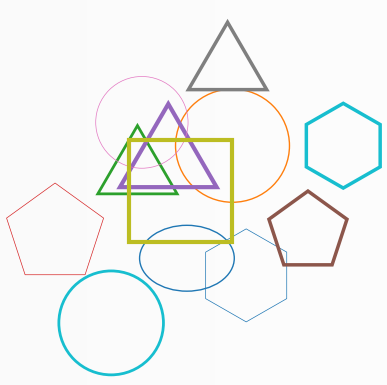[{"shape": "hexagon", "thickness": 0.5, "radius": 0.6, "center": [0.635, 0.285]}, {"shape": "oval", "thickness": 1, "radius": 0.61, "center": [0.482, 0.329]}, {"shape": "circle", "thickness": 1, "radius": 0.74, "center": [0.6, 0.622]}, {"shape": "triangle", "thickness": 2, "radius": 0.59, "center": [0.355, 0.556]}, {"shape": "pentagon", "thickness": 0.5, "radius": 0.66, "center": [0.142, 0.393]}, {"shape": "triangle", "thickness": 3, "radius": 0.72, "center": [0.434, 0.586]}, {"shape": "pentagon", "thickness": 2.5, "radius": 0.53, "center": [0.795, 0.398]}, {"shape": "circle", "thickness": 0.5, "radius": 0.6, "center": [0.366, 0.682]}, {"shape": "triangle", "thickness": 2.5, "radius": 0.58, "center": [0.587, 0.826]}, {"shape": "square", "thickness": 3, "radius": 0.66, "center": [0.466, 0.504]}, {"shape": "hexagon", "thickness": 2.5, "radius": 0.55, "center": [0.886, 0.622]}, {"shape": "circle", "thickness": 2, "radius": 0.67, "center": [0.287, 0.161]}]